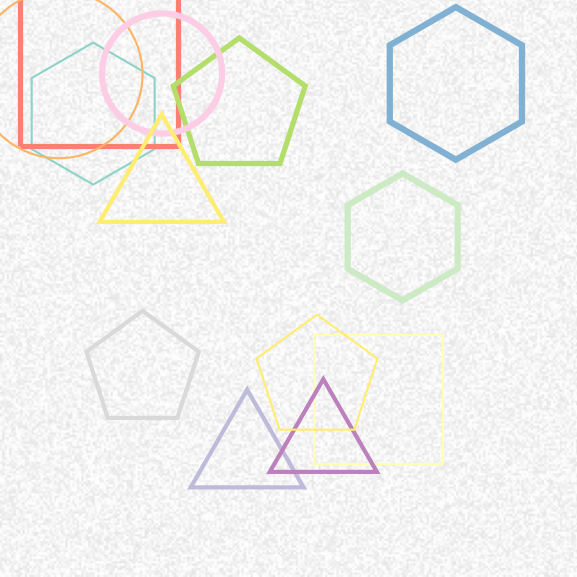[{"shape": "hexagon", "thickness": 1, "radius": 0.61, "center": [0.161, 0.802]}, {"shape": "square", "thickness": 1, "radius": 0.56, "center": [0.655, 0.308]}, {"shape": "triangle", "thickness": 2, "radius": 0.56, "center": [0.428, 0.212]}, {"shape": "square", "thickness": 2.5, "radius": 0.68, "center": [0.172, 0.883]}, {"shape": "hexagon", "thickness": 3, "radius": 0.66, "center": [0.789, 0.855]}, {"shape": "circle", "thickness": 1, "radius": 0.72, "center": [0.102, 0.87]}, {"shape": "pentagon", "thickness": 2.5, "radius": 0.6, "center": [0.414, 0.813]}, {"shape": "circle", "thickness": 3, "radius": 0.52, "center": [0.281, 0.872]}, {"shape": "pentagon", "thickness": 2, "radius": 0.51, "center": [0.247, 0.358]}, {"shape": "triangle", "thickness": 2, "radius": 0.54, "center": [0.56, 0.236]}, {"shape": "hexagon", "thickness": 3, "radius": 0.55, "center": [0.697, 0.589]}, {"shape": "triangle", "thickness": 2, "radius": 0.62, "center": [0.28, 0.677]}, {"shape": "pentagon", "thickness": 1, "radius": 0.55, "center": [0.549, 0.344]}]